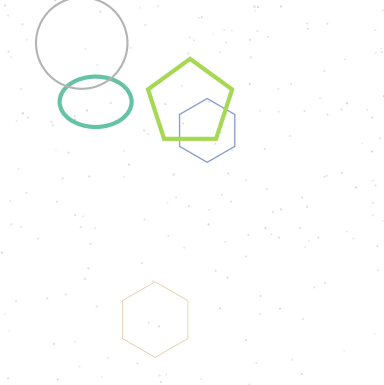[{"shape": "oval", "thickness": 3, "radius": 0.47, "center": [0.248, 0.736]}, {"shape": "hexagon", "thickness": 1, "radius": 0.41, "center": [0.538, 0.661]}, {"shape": "pentagon", "thickness": 3, "radius": 0.57, "center": [0.494, 0.732]}, {"shape": "hexagon", "thickness": 0.5, "radius": 0.49, "center": [0.403, 0.17]}, {"shape": "circle", "thickness": 1.5, "radius": 0.59, "center": [0.212, 0.888]}]